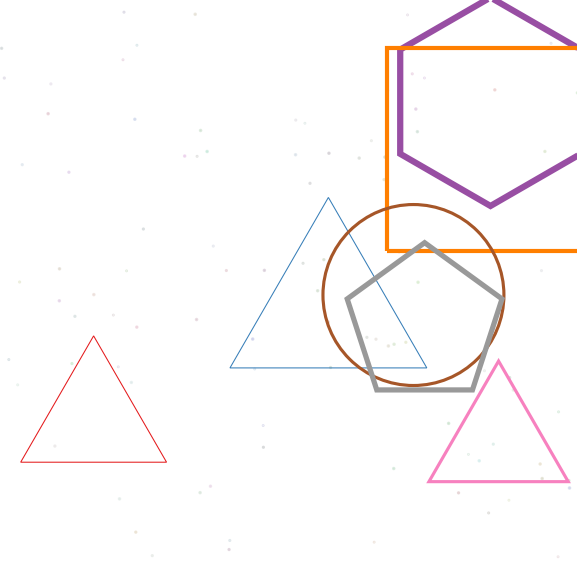[{"shape": "triangle", "thickness": 0.5, "radius": 0.73, "center": [0.162, 0.272]}, {"shape": "triangle", "thickness": 0.5, "radius": 0.98, "center": [0.569, 0.46]}, {"shape": "hexagon", "thickness": 3, "radius": 0.9, "center": [0.849, 0.823]}, {"shape": "square", "thickness": 2, "radius": 0.88, "center": [0.846, 0.74]}, {"shape": "circle", "thickness": 1.5, "radius": 0.78, "center": [0.716, 0.488]}, {"shape": "triangle", "thickness": 1.5, "radius": 0.7, "center": [0.863, 0.235]}, {"shape": "pentagon", "thickness": 2.5, "radius": 0.7, "center": [0.735, 0.438]}]